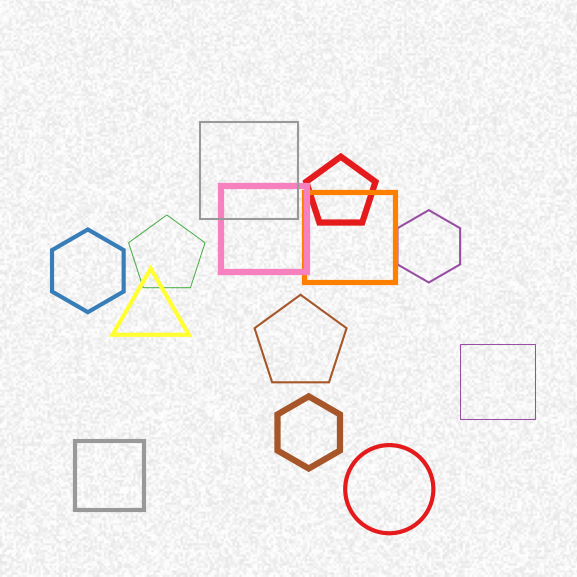[{"shape": "pentagon", "thickness": 3, "radius": 0.32, "center": [0.59, 0.665]}, {"shape": "circle", "thickness": 2, "radius": 0.38, "center": [0.674, 0.152]}, {"shape": "hexagon", "thickness": 2, "radius": 0.36, "center": [0.152, 0.53]}, {"shape": "pentagon", "thickness": 0.5, "radius": 0.35, "center": [0.289, 0.557]}, {"shape": "hexagon", "thickness": 1, "radius": 0.31, "center": [0.742, 0.573]}, {"shape": "square", "thickness": 0.5, "radius": 0.33, "center": [0.861, 0.338]}, {"shape": "square", "thickness": 2.5, "radius": 0.39, "center": [0.605, 0.589]}, {"shape": "triangle", "thickness": 2, "radius": 0.38, "center": [0.261, 0.458]}, {"shape": "pentagon", "thickness": 1, "radius": 0.42, "center": [0.52, 0.405]}, {"shape": "hexagon", "thickness": 3, "radius": 0.31, "center": [0.535, 0.25]}, {"shape": "square", "thickness": 3, "radius": 0.37, "center": [0.457, 0.603]}, {"shape": "square", "thickness": 2, "radius": 0.3, "center": [0.189, 0.176]}, {"shape": "square", "thickness": 1, "radius": 0.42, "center": [0.431, 0.704]}]